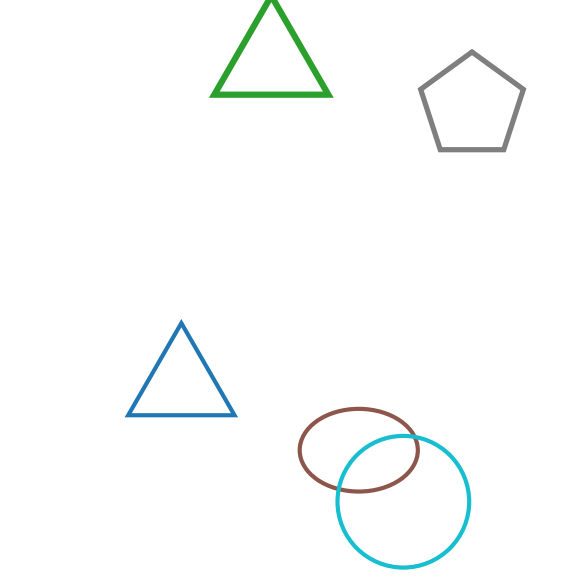[{"shape": "triangle", "thickness": 2, "radius": 0.53, "center": [0.314, 0.333]}, {"shape": "triangle", "thickness": 3, "radius": 0.57, "center": [0.47, 0.892]}, {"shape": "oval", "thickness": 2, "radius": 0.51, "center": [0.621, 0.22]}, {"shape": "pentagon", "thickness": 2.5, "radius": 0.47, "center": [0.817, 0.816]}, {"shape": "circle", "thickness": 2, "radius": 0.57, "center": [0.698, 0.13]}]